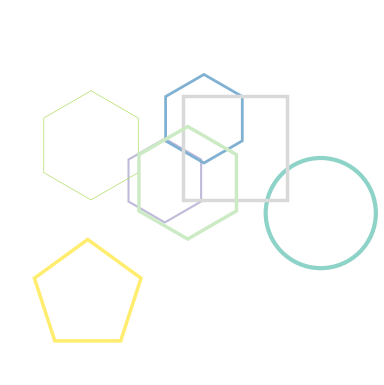[{"shape": "circle", "thickness": 3, "radius": 0.72, "center": [0.833, 0.447]}, {"shape": "hexagon", "thickness": 1.5, "radius": 0.54, "center": [0.428, 0.531]}, {"shape": "hexagon", "thickness": 2, "radius": 0.57, "center": [0.53, 0.692]}, {"shape": "hexagon", "thickness": 0.5, "radius": 0.71, "center": [0.236, 0.623]}, {"shape": "square", "thickness": 2.5, "radius": 0.67, "center": [0.61, 0.615]}, {"shape": "hexagon", "thickness": 2.5, "radius": 0.73, "center": [0.488, 0.525]}, {"shape": "pentagon", "thickness": 2.5, "radius": 0.73, "center": [0.228, 0.232]}]